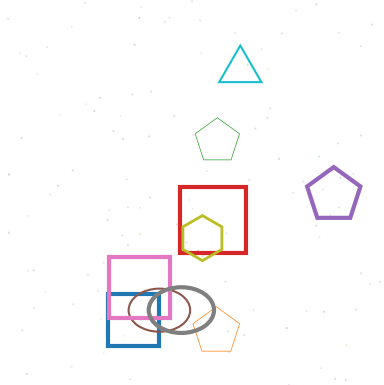[{"shape": "square", "thickness": 3, "radius": 0.33, "center": [0.346, 0.169]}, {"shape": "pentagon", "thickness": 0.5, "radius": 0.32, "center": [0.562, 0.14]}, {"shape": "pentagon", "thickness": 0.5, "radius": 0.3, "center": [0.565, 0.634]}, {"shape": "square", "thickness": 3, "radius": 0.43, "center": [0.553, 0.428]}, {"shape": "pentagon", "thickness": 3, "radius": 0.36, "center": [0.867, 0.493]}, {"shape": "oval", "thickness": 1.5, "radius": 0.4, "center": [0.414, 0.194]}, {"shape": "square", "thickness": 3, "radius": 0.4, "center": [0.362, 0.253]}, {"shape": "oval", "thickness": 3, "radius": 0.42, "center": [0.471, 0.195]}, {"shape": "hexagon", "thickness": 2, "radius": 0.29, "center": [0.526, 0.382]}, {"shape": "triangle", "thickness": 1.5, "radius": 0.32, "center": [0.624, 0.818]}]